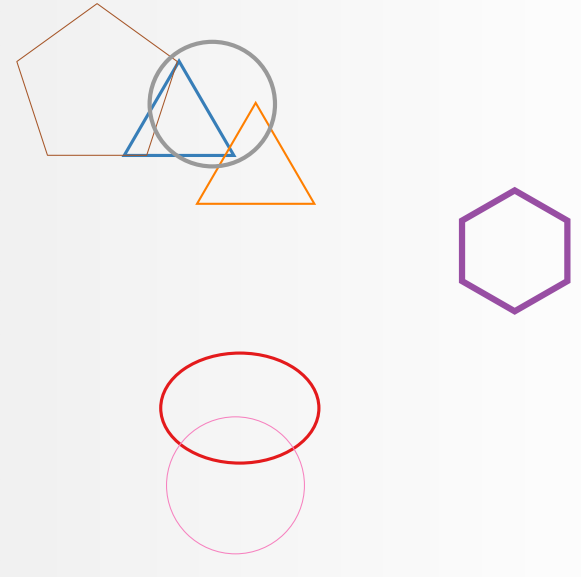[{"shape": "oval", "thickness": 1.5, "radius": 0.68, "center": [0.413, 0.292]}, {"shape": "triangle", "thickness": 1.5, "radius": 0.54, "center": [0.308, 0.784]}, {"shape": "hexagon", "thickness": 3, "radius": 0.52, "center": [0.886, 0.565]}, {"shape": "triangle", "thickness": 1, "radius": 0.58, "center": [0.44, 0.704]}, {"shape": "pentagon", "thickness": 0.5, "radius": 0.73, "center": [0.167, 0.848]}, {"shape": "circle", "thickness": 0.5, "radius": 0.59, "center": [0.405, 0.159]}, {"shape": "circle", "thickness": 2, "radius": 0.54, "center": [0.365, 0.819]}]